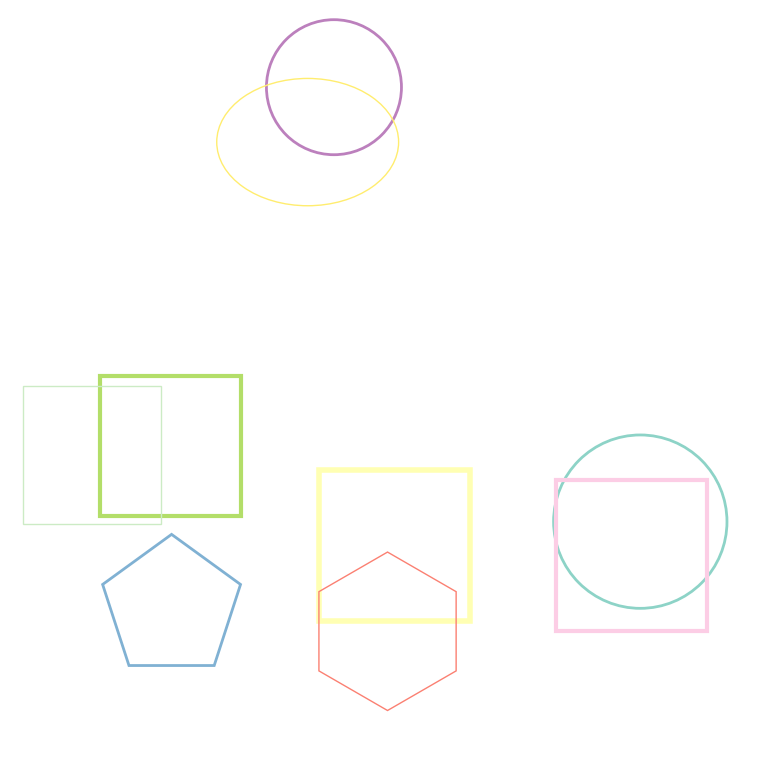[{"shape": "circle", "thickness": 1, "radius": 0.56, "center": [0.832, 0.323]}, {"shape": "square", "thickness": 2, "radius": 0.49, "center": [0.513, 0.292]}, {"shape": "hexagon", "thickness": 0.5, "radius": 0.51, "center": [0.503, 0.18]}, {"shape": "pentagon", "thickness": 1, "radius": 0.47, "center": [0.223, 0.212]}, {"shape": "square", "thickness": 1.5, "radius": 0.46, "center": [0.221, 0.421]}, {"shape": "square", "thickness": 1.5, "radius": 0.49, "center": [0.82, 0.278]}, {"shape": "circle", "thickness": 1, "radius": 0.44, "center": [0.434, 0.887]}, {"shape": "square", "thickness": 0.5, "radius": 0.45, "center": [0.119, 0.409]}, {"shape": "oval", "thickness": 0.5, "radius": 0.59, "center": [0.4, 0.815]}]